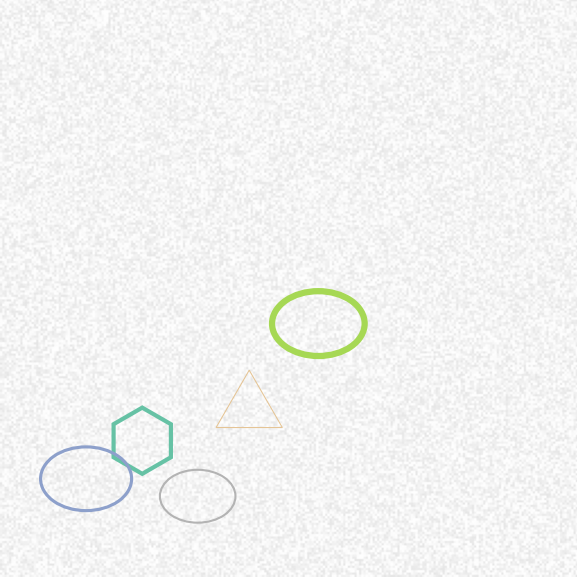[{"shape": "hexagon", "thickness": 2, "radius": 0.29, "center": [0.246, 0.236]}, {"shape": "oval", "thickness": 1.5, "radius": 0.39, "center": [0.149, 0.17]}, {"shape": "oval", "thickness": 3, "radius": 0.4, "center": [0.551, 0.439]}, {"shape": "triangle", "thickness": 0.5, "radius": 0.33, "center": [0.432, 0.292]}, {"shape": "oval", "thickness": 1, "radius": 0.33, "center": [0.342, 0.14]}]